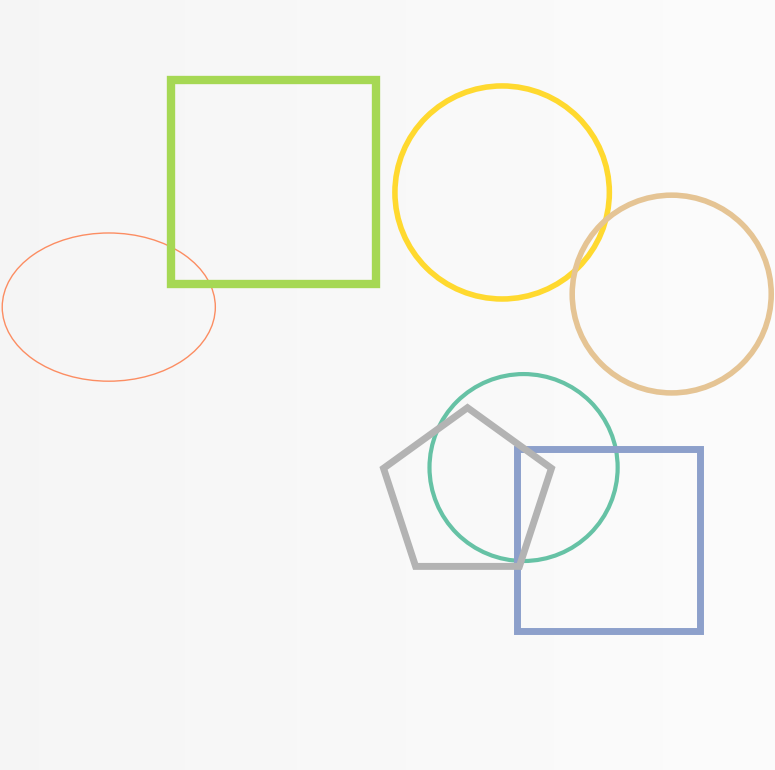[{"shape": "circle", "thickness": 1.5, "radius": 0.61, "center": [0.676, 0.393]}, {"shape": "oval", "thickness": 0.5, "radius": 0.69, "center": [0.14, 0.601]}, {"shape": "square", "thickness": 2.5, "radius": 0.59, "center": [0.785, 0.299]}, {"shape": "square", "thickness": 3, "radius": 0.66, "center": [0.353, 0.763]}, {"shape": "circle", "thickness": 2, "radius": 0.69, "center": [0.648, 0.75]}, {"shape": "circle", "thickness": 2, "radius": 0.64, "center": [0.867, 0.618]}, {"shape": "pentagon", "thickness": 2.5, "radius": 0.57, "center": [0.603, 0.357]}]